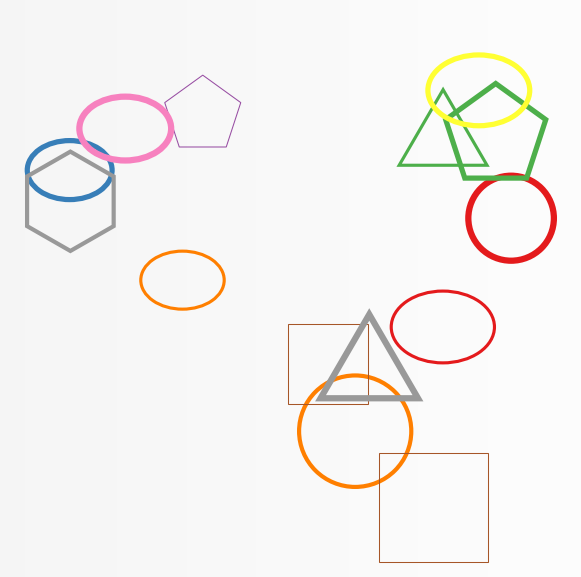[{"shape": "circle", "thickness": 3, "radius": 0.37, "center": [0.879, 0.621]}, {"shape": "oval", "thickness": 1.5, "radius": 0.44, "center": [0.762, 0.433]}, {"shape": "oval", "thickness": 2.5, "radius": 0.36, "center": [0.12, 0.705]}, {"shape": "triangle", "thickness": 1.5, "radius": 0.44, "center": [0.762, 0.757]}, {"shape": "pentagon", "thickness": 2.5, "radius": 0.45, "center": [0.853, 0.764]}, {"shape": "pentagon", "thickness": 0.5, "radius": 0.34, "center": [0.349, 0.8]}, {"shape": "circle", "thickness": 2, "radius": 0.48, "center": [0.611, 0.252]}, {"shape": "oval", "thickness": 1.5, "radius": 0.36, "center": [0.314, 0.514]}, {"shape": "oval", "thickness": 2.5, "radius": 0.44, "center": [0.824, 0.843]}, {"shape": "square", "thickness": 0.5, "radius": 0.47, "center": [0.746, 0.12]}, {"shape": "square", "thickness": 0.5, "radius": 0.35, "center": [0.564, 0.37]}, {"shape": "oval", "thickness": 3, "radius": 0.39, "center": [0.216, 0.777]}, {"shape": "triangle", "thickness": 3, "radius": 0.48, "center": [0.635, 0.358]}, {"shape": "hexagon", "thickness": 2, "radius": 0.43, "center": [0.121, 0.651]}]